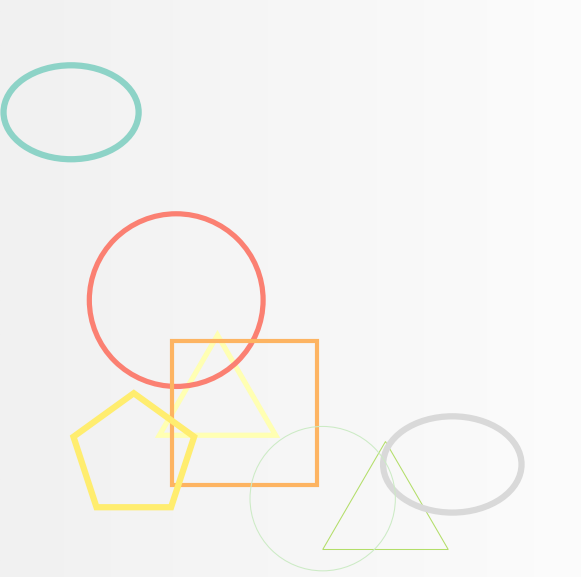[{"shape": "oval", "thickness": 3, "radius": 0.58, "center": [0.122, 0.805]}, {"shape": "triangle", "thickness": 2.5, "radius": 0.58, "center": [0.374, 0.303]}, {"shape": "circle", "thickness": 2.5, "radius": 0.75, "center": [0.303, 0.479]}, {"shape": "square", "thickness": 2, "radius": 0.62, "center": [0.421, 0.284]}, {"shape": "triangle", "thickness": 0.5, "radius": 0.62, "center": [0.663, 0.11]}, {"shape": "oval", "thickness": 3, "radius": 0.6, "center": [0.778, 0.195]}, {"shape": "circle", "thickness": 0.5, "radius": 0.63, "center": [0.555, 0.136]}, {"shape": "pentagon", "thickness": 3, "radius": 0.55, "center": [0.23, 0.209]}]